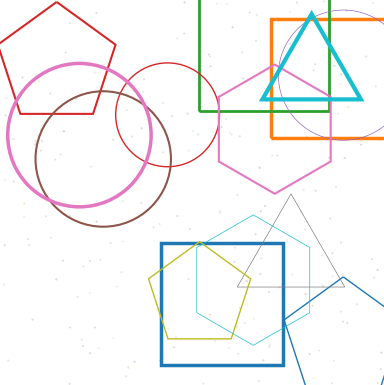[{"shape": "square", "thickness": 2.5, "radius": 0.79, "center": [0.577, 0.211]}, {"shape": "pentagon", "thickness": 1, "radius": 0.81, "center": [0.892, 0.119]}, {"shape": "square", "thickness": 2.5, "radius": 0.77, "center": [0.859, 0.795]}, {"shape": "square", "thickness": 2, "radius": 0.85, "center": [0.685, 0.88]}, {"shape": "pentagon", "thickness": 1.5, "radius": 0.8, "center": [0.147, 0.834]}, {"shape": "circle", "thickness": 1, "radius": 0.67, "center": [0.435, 0.702]}, {"shape": "circle", "thickness": 0.5, "radius": 0.85, "center": [0.892, 0.805]}, {"shape": "circle", "thickness": 1.5, "radius": 0.88, "center": [0.268, 0.587]}, {"shape": "circle", "thickness": 2.5, "radius": 0.93, "center": [0.206, 0.649]}, {"shape": "hexagon", "thickness": 1.5, "radius": 0.84, "center": [0.714, 0.664]}, {"shape": "triangle", "thickness": 0.5, "radius": 0.81, "center": [0.756, 0.335]}, {"shape": "pentagon", "thickness": 1, "radius": 0.7, "center": [0.518, 0.233]}, {"shape": "hexagon", "thickness": 0.5, "radius": 0.85, "center": [0.658, 0.272]}, {"shape": "triangle", "thickness": 3, "radius": 0.74, "center": [0.809, 0.816]}]